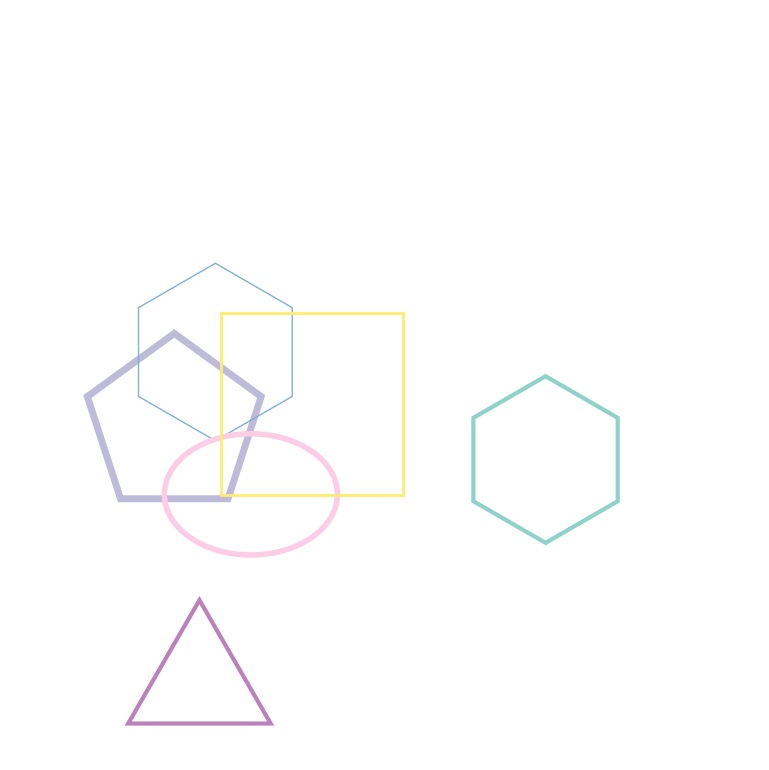[{"shape": "hexagon", "thickness": 1.5, "radius": 0.54, "center": [0.709, 0.403]}, {"shape": "pentagon", "thickness": 2.5, "radius": 0.59, "center": [0.226, 0.448]}, {"shape": "hexagon", "thickness": 0.5, "radius": 0.58, "center": [0.28, 0.543]}, {"shape": "oval", "thickness": 2, "radius": 0.56, "center": [0.326, 0.358]}, {"shape": "triangle", "thickness": 1.5, "radius": 0.53, "center": [0.259, 0.114]}, {"shape": "square", "thickness": 1, "radius": 0.59, "center": [0.405, 0.475]}]